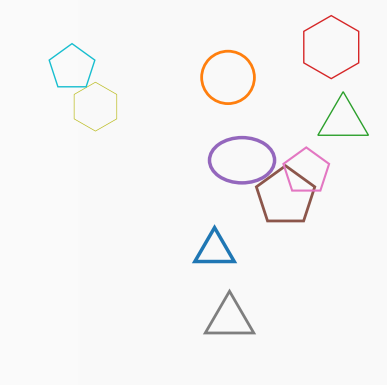[{"shape": "triangle", "thickness": 2.5, "radius": 0.29, "center": [0.554, 0.35]}, {"shape": "circle", "thickness": 2, "radius": 0.34, "center": [0.588, 0.799]}, {"shape": "triangle", "thickness": 1, "radius": 0.38, "center": [0.886, 0.686]}, {"shape": "hexagon", "thickness": 1, "radius": 0.41, "center": [0.855, 0.878]}, {"shape": "oval", "thickness": 2.5, "radius": 0.42, "center": [0.625, 0.584]}, {"shape": "pentagon", "thickness": 2, "radius": 0.4, "center": [0.737, 0.49]}, {"shape": "pentagon", "thickness": 1.5, "radius": 0.31, "center": [0.79, 0.555]}, {"shape": "triangle", "thickness": 2, "radius": 0.36, "center": [0.592, 0.171]}, {"shape": "hexagon", "thickness": 0.5, "radius": 0.32, "center": [0.246, 0.723]}, {"shape": "pentagon", "thickness": 1, "radius": 0.31, "center": [0.186, 0.825]}]